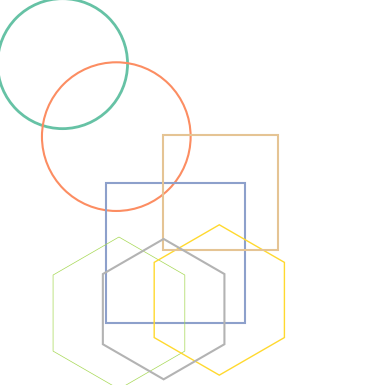[{"shape": "circle", "thickness": 2, "radius": 0.84, "center": [0.162, 0.835]}, {"shape": "circle", "thickness": 1.5, "radius": 0.97, "center": [0.302, 0.645]}, {"shape": "square", "thickness": 1.5, "radius": 0.91, "center": [0.456, 0.342]}, {"shape": "hexagon", "thickness": 0.5, "radius": 0.99, "center": [0.309, 0.187]}, {"shape": "hexagon", "thickness": 1, "radius": 0.98, "center": [0.57, 0.221]}, {"shape": "square", "thickness": 1.5, "radius": 0.74, "center": [0.573, 0.5]}, {"shape": "hexagon", "thickness": 1.5, "radius": 0.91, "center": [0.425, 0.197]}]